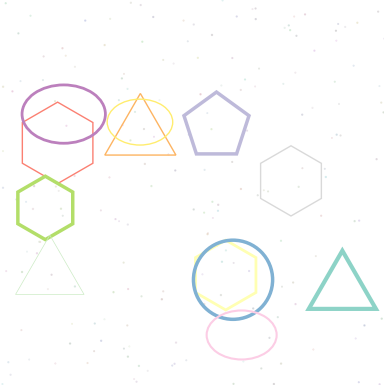[{"shape": "triangle", "thickness": 3, "radius": 0.5, "center": [0.889, 0.248]}, {"shape": "hexagon", "thickness": 2, "radius": 0.45, "center": [0.586, 0.286]}, {"shape": "pentagon", "thickness": 2.5, "radius": 0.44, "center": [0.562, 0.672]}, {"shape": "hexagon", "thickness": 1, "radius": 0.53, "center": [0.15, 0.629]}, {"shape": "circle", "thickness": 2.5, "radius": 0.51, "center": [0.605, 0.273]}, {"shape": "triangle", "thickness": 1, "radius": 0.53, "center": [0.365, 0.651]}, {"shape": "hexagon", "thickness": 2.5, "radius": 0.41, "center": [0.118, 0.46]}, {"shape": "oval", "thickness": 1.5, "radius": 0.45, "center": [0.628, 0.13]}, {"shape": "hexagon", "thickness": 1, "radius": 0.46, "center": [0.756, 0.53]}, {"shape": "oval", "thickness": 2, "radius": 0.54, "center": [0.166, 0.704]}, {"shape": "triangle", "thickness": 0.5, "radius": 0.51, "center": [0.129, 0.287]}, {"shape": "oval", "thickness": 1, "radius": 0.43, "center": [0.364, 0.683]}]